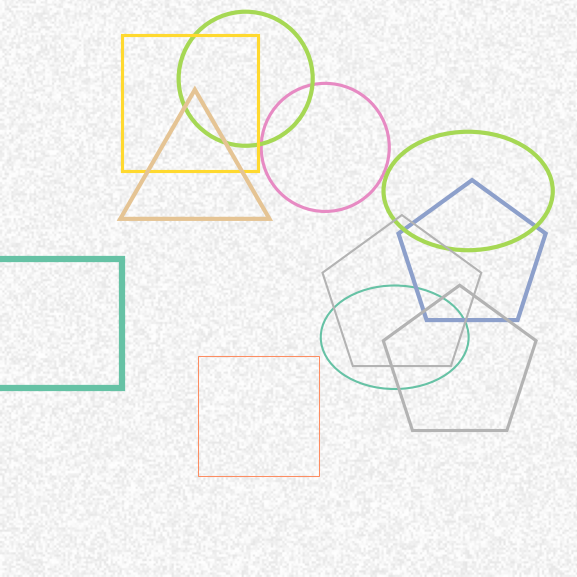[{"shape": "square", "thickness": 3, "radius": 0.56, "center": [0.1, 0.439]}, {"shape": "oval", "thickness": 1, "radius": 0.64, "center": [0.683, 0.415]}, {"shape": "square", "thickness": 0.5, "radius": 0.52, "center": [0.448, 0.279]}, {"shape": "pentagon", "thickness": 2, "radius": 0.67, "center": [0.817, 0.553]}, {"shape": "circle", "thickness": 1.5, "radius": 0.55, "center": [0.563, 0.744]}, {"shape": "oval", "thickness": 2, "radius": 0.73, "center": [0.811, 0.668]}, {"shape": "circle", "thickness": 2, "radius": 0.58, "center": [0.425, 0.863]}, {"shape": "square", "thickness": 1.5, "radius": 0.59, "center": [0.329, 0.821]}, {"shape": "triangle", "thickness": 2, "radius": 0.75, "center": [0.337, 0.695]}, {"shape": "pentagon", "thickness": 1.5, "radius": 0.7, "center": [0.796, 0.366]}, {"shape": "pentagon", "thickness": 1, "radius": 0.72, "center": [0.696, 0.482]}]